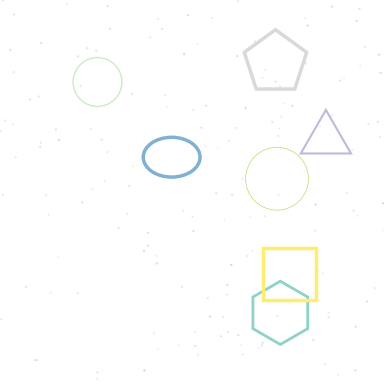[{"shape": "hexagon", "thickness": 2, "radius": 0.41, "center": [0.728, 0.187]}, {"shape": "triangle", "thickness": 1.5, "radius": 0.38, "center": [0.846, 0.639]}, {"shape": "oval", "thickness": 2.5, "radius": 0.37, "center": [0.446, 0.592]}, {"shape": "circle", "thickness": 0.5, "radius": 0.41, "center": [0.72, 0.536]}, {"shape": "pentagon", "thickness": 2.5, "radius": 0.43, "center": [0.716, 0.838]}, {"shape": "circle", "thickness": 1, "radius": 0.32, "center": [0.253, 0.787]}, {"shape": "square", "thickness": 2.5, "radius": 0.34, "center": [0.752, 0.288]}]